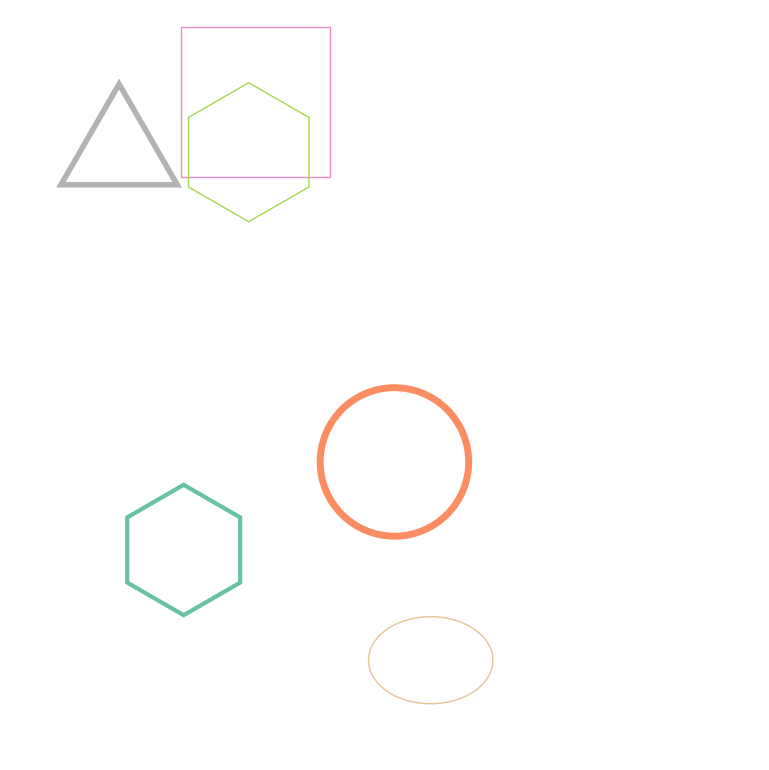[{"shape": "hexagon", "thickness": 1.5, "radius": 0.42, "center": [0.239, 0.286]}, {"shape": "circle", "thickness": 2.5, "radius": 0.48, "center": [0.512, 0.4]}, {"shape": "square", "thickness": 0.5, "radius": 0.48, "center": [0.332, 0.868]}, {"shape": "hexagon", "thickness": 0.5, "radius": 0.45, "center": [0.323, 0.802]}, {"shape": "oval", "thickness": 0.5, "radius": 0.4, "center": [0.559, 0.143]}, {"shape": "triangle", "thickness": 2, "radius": 0.44, "center": [0.155, 0.804]}]